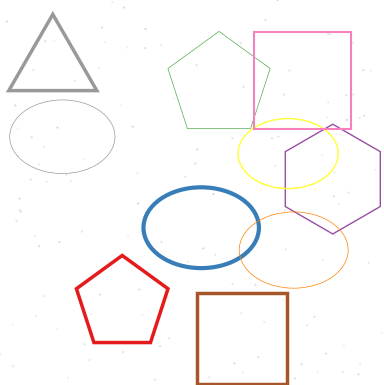[{"shape": "pentagon", "thickness": 2.5, "radius": 0.63, "center": [0.317, 0.211]}, {"shape": "oval", "thickness": 3, "radius": 0.75, "center": [0.523, 0.409]}, {"shape": "pentagon", "thickness": 0.5, "radius": 0.7, "center": [0.569, 0.779]}, {"shape": "hexagon", "thickness": 1, "radius": 0.71, "center": [0.864, 0.535]}, {"shape": "oval", "thickness": 0.5, "radius": 0.71, "center": [0.763, 0.351]}, {"shape": "oval", "thickness": 1, "radius": 0.65, "center": [0.748, 0.601]}, {"shape": "square", "thickness": 2.5, "radius": 0.59, "center": [0.629, 0.121]}, {"shape": "square", "thickness": 1.5, "radius": 0.63, "center": [0.785, 0.791]}, {"shape": "triangle", "thickness": 2.5, "radius": 0.66, "center": [0.137, 0.831]}, {"shape": "oval", "thickness": 0.5, "radius": 0.68, "center": [0.162, 0.645]}]